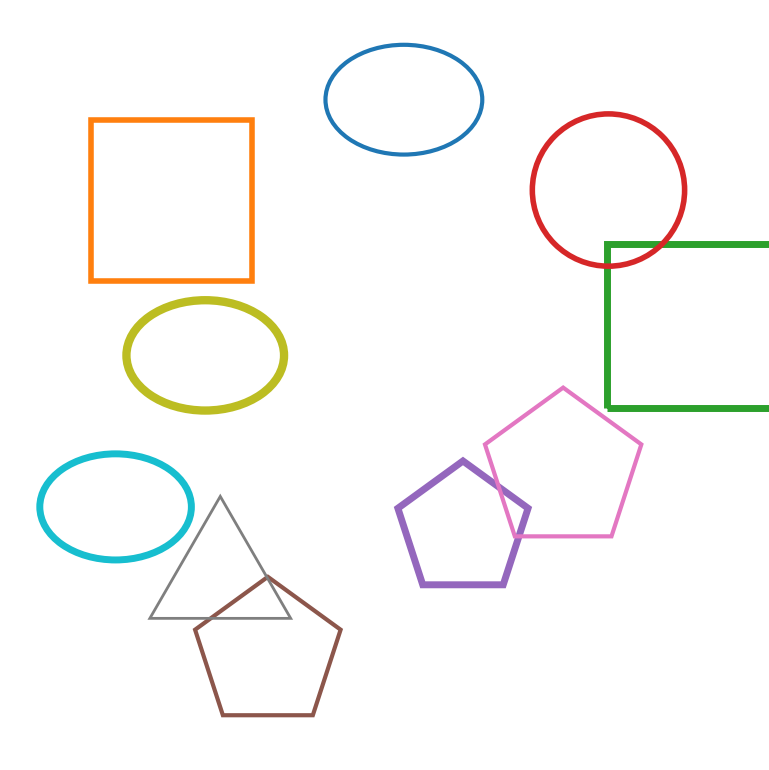[{"shape": "oval", "thickness": 1.5, "radius": 0.51, "center": [0.525, 0.871]}, {"shape": "square", "thickness": 2, "radius": 0.52, "center": [0.223, 0.74]}, {"shape": "square", "thickness": 2.5, "radius": 0.53, "center": [0.895, 0.577]}, {"shape": "circle", "thickness": 2, "radius": 0.49, "center": [0.79, 0.753]}, {"shape": "pentagon", "thickness": 2.5, "radius": 0.44, "center": [0.601, 0.312]}, {"shape": "pentagon", "thickness": 1.5, "radius": 0.5, "center": [0.348, 0.152]}, {"shape": "pentagon", "thickness": 1.5, "radius": 0.53, "center": [0.731, 0.39]}, {"shape": "triangle", "thickness": 1, "radius": 0.53, "center": [0.286, 0.25]}, {"shape": "oval", "thickness": 3, "radius": 0.51, "center": [0.267, 0.538]}, {"shape": "oval", "thickness": 2.5, "radius": 0.49, "center": [0.15, 0.342]}]